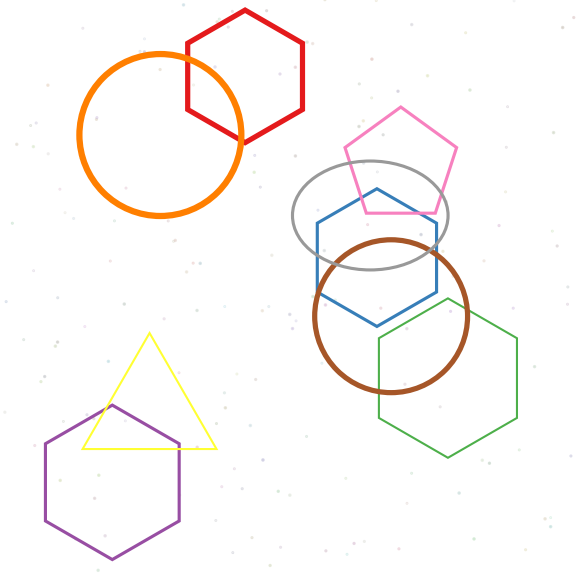[{"shape": "hexagon", "thickness": 2.5, "radius": 0.57, "center": [0.424, 0.867]}, {"shape": "hexagon", "thickness": 1.5, "radius": 0.6, "center": [0.653, 0.553]}, {"shape": "hexagon", "thickness": 1, "radius": 0.69, "center": [0.776, 0.344]}, {"shape": "hexagon", "thickness": 1.5, "radius": 0.67, "center": [0.194, 0.164]}, {"shape": "circle", "thickness": 3, "radius": 0.7, "center": [0.278, 0.765]}, {"shape": "triangle", "thickness": 1, "radius": 0.67, "center": [0.259, 0.289]}, {"shape": "circle", "thickness": 2.5, "radius": 0.66, "center": [0.677, 0.452]}, {"shape": "pentagon", "thickness": 1.5, "radius": 0.51, "center": [0.694, 0.712]}, {"shape": "oval", "thickness": 1.5, "radius": 0.67, "center": [0.641, 0.626]}]